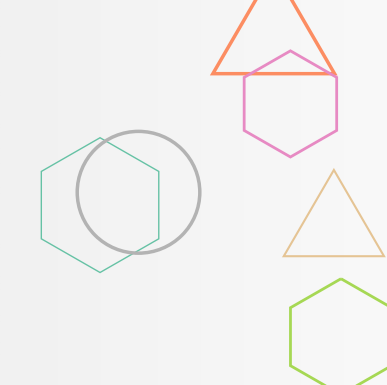[{"shape": "hexagon", "thickness": 1, "radius": 0.88, "center": [0.258, 0.467]}, {"shape": "triangle", "thickness": 2.5, "radius": 0.91, "center": [0.706, 0.899]}, {"shape": "hexagon", "thickness": 2, "radius": 0.69, "center": [0.75, 0.73]}, {"shape": "hexagon", "thickness": 2, "radius": 0.75, "center": [0.88, 0.125]}, {"shape": "triangle", "thickness": 1.5, "radius": 0.75, "center": [0.862, 0.409]}, {"shape": "circle", "thickness": 2.5, "radius": 0.79, "center": [0.357, 0.501]}]